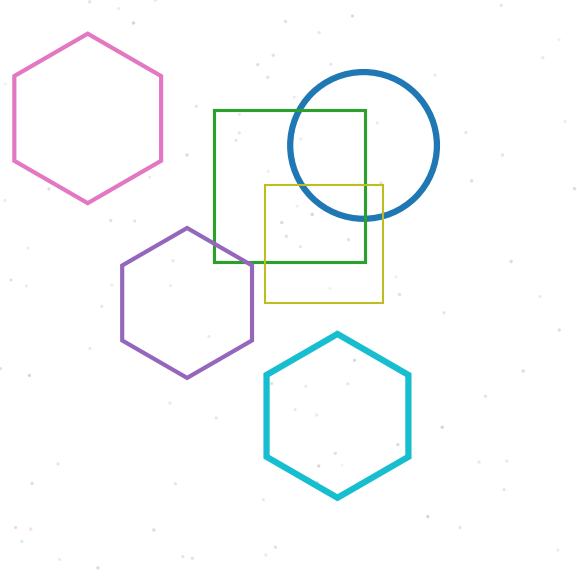[{"shape": "circle", "thickness": 3, "radius": 0.64, "center": [0.63, 0.747]}, {"shape": "square", "thickness": 1.5, "radius": 0.65, "center": [0.502, 0.677]}, {"shape": "hexagon", "thickness": 2, "radius": 0.65, "center": [0.324, 0.475]}, {"shape": "hexagon", "thickness": 2, "radius": 0.73, "center": [0.152, 0.794]}, {"shape": "square", "thickness": 1, "radius": 0.51, "center": [0.561, 0.577]}, {"shape": "hexagon", "thickness": 3, "radius": 0.71, "center": [0.584, 0.279]}]